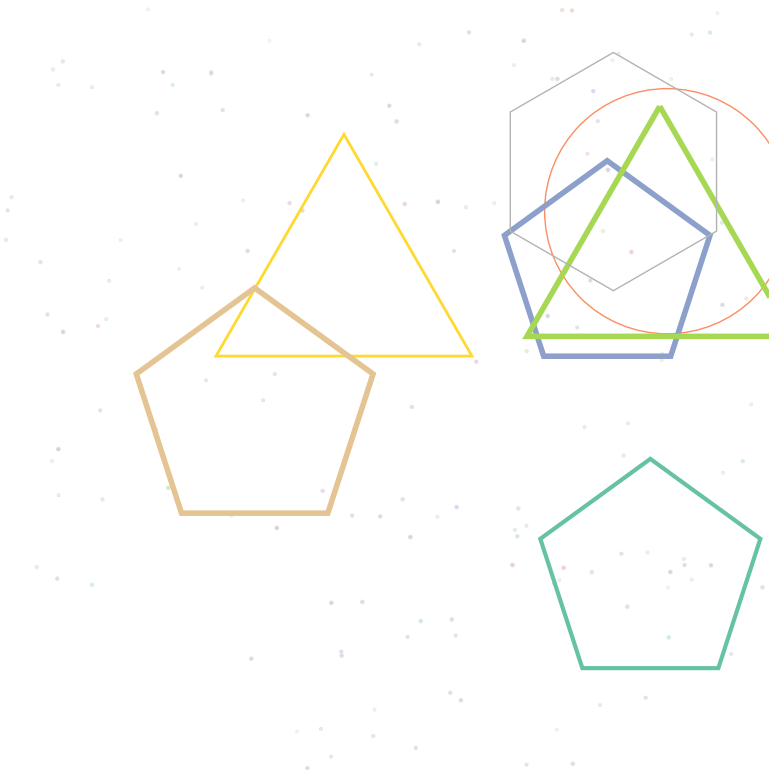[{"shape": "pentagon", "thickness": 1.5, "radius": 0.75, "center": [0.845, 0.254]}, {"shape": "circle", "thickness": 0.5, "radius": 0.8, "center": [0.866, 0.726]}, {"shape": "pentagon", "thickness": 2, "radius": 0.7, "center": [0.789, 0.651]}, {"shape": "triangle", "thickness": 2, "radius": 1.0, "center": [0.857, 0.663]}, {"shape": "triangle", "thickness": 1, "radius": 0.96, "center": [0.447, 0.634]}, {"shape": "pentagon", "thickness": 2, "radius": 0.81, "center": [0.331, 0.464]}, {"shape": "hexagon", "thickness": 0.5, "radius": 0.77, "center": [0.797, 0.777]}]